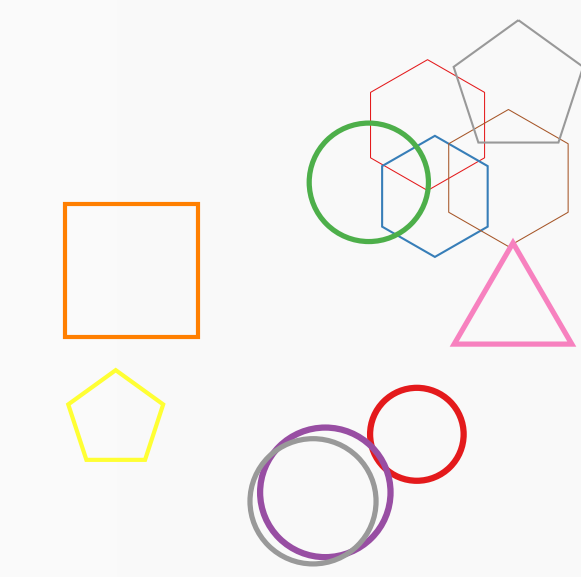[{"shape": "hexagon", "thickness": 0.5, "radius": 0.57, "center": [0.736, 0.783]}, {"shape": "circle", "thickness": 3, "radius": 0.4, "center": [0.717, 0.247]}, {"shape": "hexagon", "thickness": 1, "radius": 0.52, "center": [0.748, 0.659]}, {"shape": "circle", "thickness": 2.5, "radius": 0.51, "center": [0.635, 0.683]}, {"shape": "circle", "thickness": 3, "radius": 0.56, "center": [0.56, 0.147]}, {"shape": "square", "thickness": 2, "radius": 0.57, "center": [0.227, 0.531]}, {"shape": "pentagon", "thickness": 2, "radius": 0.43, "center": [0.199, 0.272]}, {"shape": "hexagon", "thickness": 0.5, "radius": 0.59, "center": [0.875, 0.691]}, {"shape": "triangle", "thickness": 2.5, "radius": 0.58, "center": [0.883, 0.462]}, {"shape": "circle", "thickness": 2.5, "radius": 0.54, "center": [0.539, 0.131]}, {"shape": "pentagon", "thickness": 1, "radius": 0.59, "center": [0.892, 0.847]}]